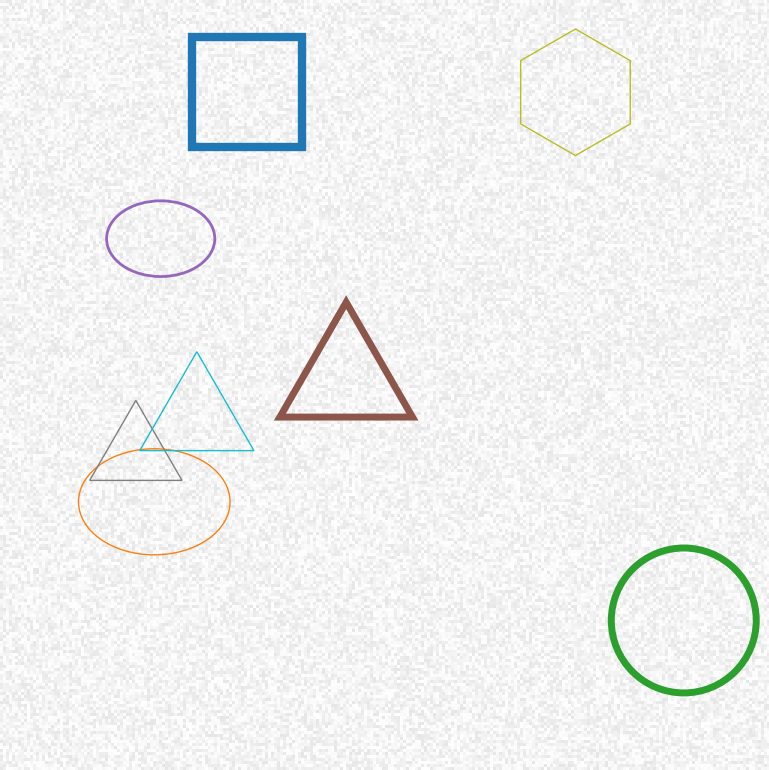[{"shape": "square", "thickness": 3, "radius": 0.36, "center": [0.321, 0.881]}, {"shape": "oval", "thickness": 0.5, "radius": 0.49, "center": [0.2, 0.348]}, {"shape": "circle", "thickness": 2.5, "radius": 0.47, "center": [0.888, 0.194]}, {"shape": "oval", "thickness": 1, "radius": 0.35, "center": [0.209, 0.69]}, {"shape": "triangle", "thickness": 2.5, "radius": 0.5, "center": [0.45, 0.508]}, {"shape": "triangle", "thickness": 0.5, "radius": 0.35, "center": [0.176, 0.411]}, {"shape": "hexagon", "thickness": 0.5, "radius": 0.41, "center": [0.747, 0.88]}, {"shape": "triangle", "thickness": 0.5, "radius": 0.43, "center": [0.256, 0.458]}]